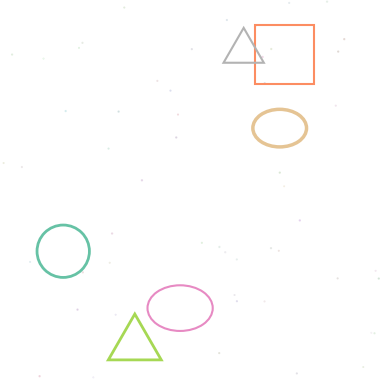[{"shape": "circle", "thickness": 2, "radius": 0.34, "center": [0.164, 0.347]}, {"shape": "square", "thickness": 1.5, "radius": 0.38, "center": [0.738, 0.858]}, {"shape": "oval", "thickness": 1.5, "radius": 0.42, "center": [0.468, 0.2]}, {"shape": "triangle", "thickness": 2, "radius": 0.4, "center": [0.35, 0.105]}, {"shape": "oval", "thickness": 2.5, "radius": 0.35, "center": [0.726, 0.667]}, {"shape": "triangle", "thickness": 1.5, "radius": 0.3, "center": [0.633, 0.867]}]